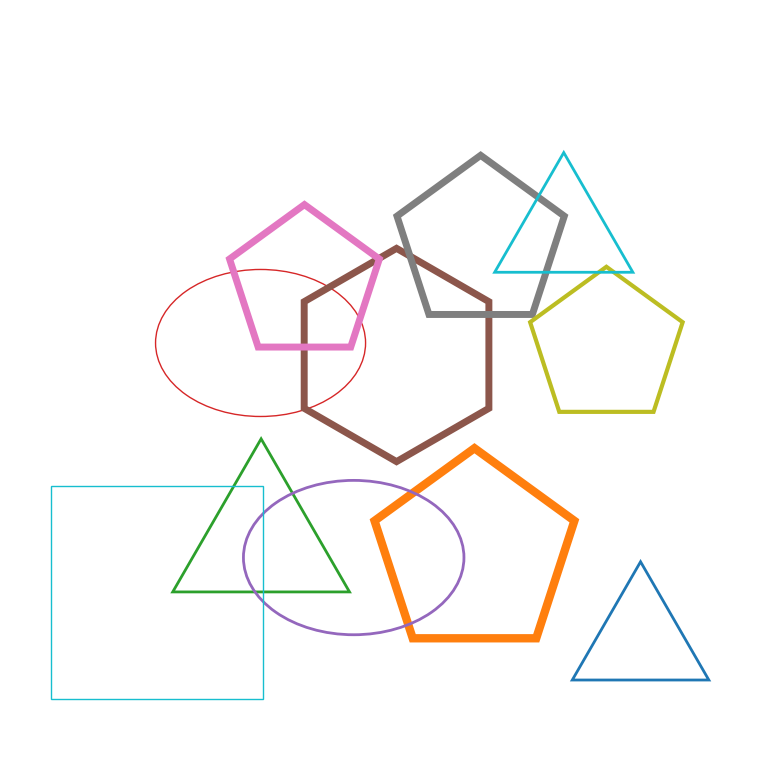[{"shape": "triangle", "thickness": 1, "radius": 0.51, "center": [0.832, 0.168]}, {"shape": "pentagon", "thickness": 3, "radius": 0.68, "center": [0.616, 0.281]}, {"shape": "triangle", "thickness": 1, "radius": 0.66, "center": [0.339, 0.298]}, {"shape": "oval", "thickness": 0.5, "radius": 0.68, "center": [0.338, 0.555]}, {"shape": "oval", "thickness": 1, "radius": 0.72, "center": [0.459, 0.276]}, {"shape": "hexagon", "thickness": 2.5, "radius": 0.69, "center": [0.515, 0.539]}, {"shape": "pentagon", "thickness": 2.5, "radius": 0.51, "center": [0.395, 0.632]}, {"shape": "pentagon", "thickness": 2.5, "radius": 0.57, "center": [0.624, 0.684]}, {"shape": "pentagon", "thickness": 1.5, "radius": 0.52, "center": [0.788, 0.549]}, {"shape": "triangle", "thickness": 1, "radius": 0.52, "center": [0.732, 0.698]}, {"shape": "square", "thickness": 0.5, "radius": 0.69, "center": [0.204, 0.23]}]